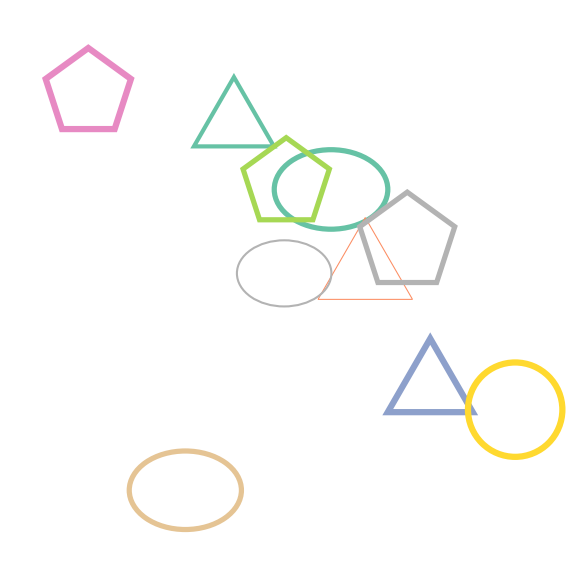[{"shape": "triangle", "thickness": 2, "radius": 0.4, "center": [0.405, 0.786]}, {"shape": "oval", "thickness": 2.5, "radius": 0.49, "center": [0.573, 0.671]}, {"shape": "triangle", "thickness": 0.5, "radius": 0.47, "center": [0.632, 0.528]}, {"shape": "triangle", "thickness": 3, "radius": 0.42, "center": [0.745, 0.328]}, {"shape": "pentagon", "thickness": 3, "radius": 0.39, "center": [0.153, 0.838]}, {"shape": "pentagon", "thickness": 2.5, "radius": 0.39, "center": [0.496, 0.682]}, {"shape": "circle", "thickness": 3, "radius": 0.41, "center": [0.892, 0.29]}, {"shape": "oval", "thickness": 2.5, "radius": 0.49, "center": [0.321, 0.15]}, {"shape": "pentagon", "thickness": 2.5, "radius": 0.43, "center": [0.705, 0.58]}, {"shape": "oval", "thickness": 1, "radius": 0.41, "center": [0.492, 0.526]}]